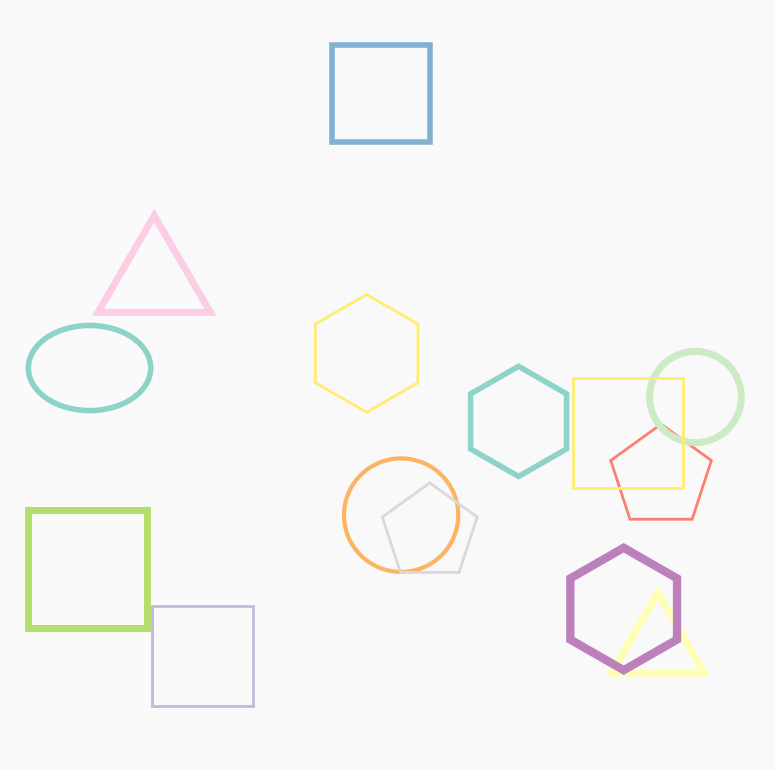[{"shape": "hexagon", "thickness": 2, "radius": 0.36, "center": [0.669, 0.453]}, {"shape": "oval", "thickness": 2, "radius": 0.39, "center": [0.116, 0.522]}, {"shape": "triangle", "thickness": 2.5, "radius": 0.35, "center": [0.849, 0.161]}, {"shape": "square", "thickness": 1, "radius": 0.33, "center": [0.261, 0.148]}, {"shape": "pentagon", "thickness": 1, "radius": 0.34, "center": [0.853, 0.381]}, {"shape": "square", "thickness": 2, "radius": 0.32, "center": [0.492, 0.879]}, {"shape": "circle", "thickness": 1.5, "radius": 0.37, "center": [0.518, 0.331]}, {"shape": "square", "thickness": 2.5, "radius": 0.38, "center": [0.113, 0.261]}, {"shape": "triangle", "thickness": 2.5, "radius": 0.42, "center": [0.199, 0.636]}, {"shape": "pentagon", "thickness": 1, "radius": 0.32, "center": [0.555, 0.309]}, {"shape": "hexagon", "thickness": 3, "radius": 0.4, "center": [0.805, 0.209]}, {"shape": "circle", "thickness": 2.5, "radius": 0.3, "center": [0.897, 0.484]}, {"shape": "hexagon", "thickness": 1, "radius": 0.38, "center": [0.473, 0.541]}, {"shape": "square", "thickness": 1, "radius": 0.36, "center": [0.81, 0.437]}]